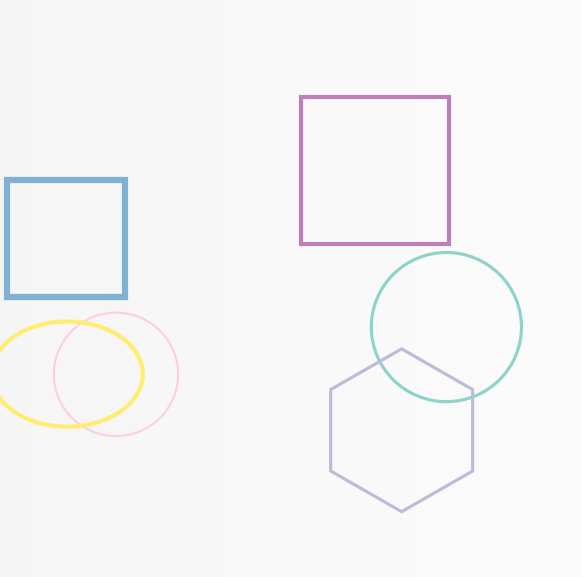[{"shape": "circle", "thickness": 1.5, "radius": 0.65, "center": [0.768, 0.433]}, {"shape": "hexagon", "thickness": 1.5, "radius": 0.7, "center": [0.691, 0.254]}, {"shape": "square", "thickness": 3, "radius": 0.51, "center": [0.114, 0.585]}, {"shape": "circle", "thickness": 1, "radius": 0.53, "center": [0.2, 0.351]}, {"shape": "square", "thickness": 2, "radius": 0.64, "center": [0.646, 0.704]}, {"shape": "oval", "thickness": 2, "radius": 0.65, "center": [0.116, 0.351]}]